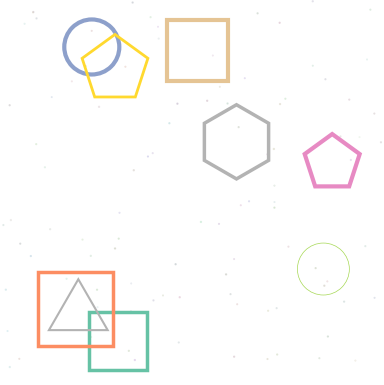[{"shape": "square", "thickness": 2.5, "radius": 0.38, "center": [0.307, 0.115]}, {"shape": "square", "thickness": 2.5, "radius": 0.49, "center": [0.195, 0.197]}, {"shape": "circle", "thickness": 3, "radius": 0.36, "center": [0.238, 0.878]}, {"shape": "pentagon", "thickness": 3, "radius": 0.38, "center": [0.863, 0.577]}, {"shape": "circle", "thickness": 0.5, "radius": 0.34, "center": [0.84, 0.301]}, {"shape": "pentagon", "thickness": 2, "radius": 0.45, "center": [0.299, 0.821]}, {"shape": "square", "thickness": 3, "radius": 0.4, "center": [0.513, 0.869]}, {"shape": "triangle", "thickness": 1.5, "radius": 0.44, "center": [0.203, 0.187]}, {"shape": "hexagon", "thickness": 2.5, "radius": 0.48, "center": [0.614, 0.632]}]